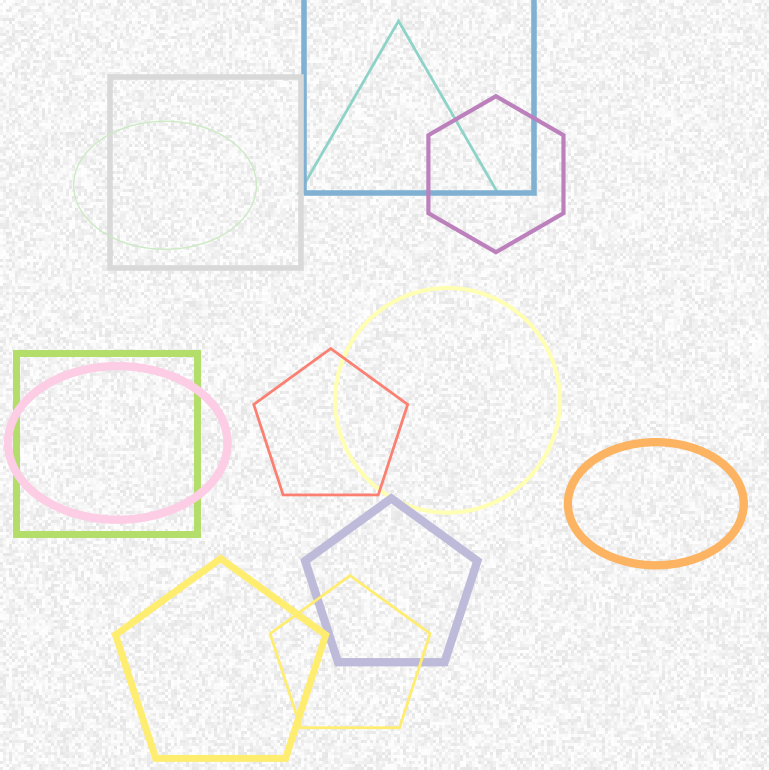[{"shape": "triangle", "thickness": 1, "radius": 0.75, "center": [0.518, 0.824]}, {"shape": "circle", "thickness": 1.5, "radius": 0.73, "center": [0.581, 0.48]}, {"shape": "pentagon", "thickness": 3, "radius": 0.59, "center": [0.508, 0.235]}, {"shape": "pentagon", "thickness": 1, "radius": 0.53, "center": [0.429, 0.442]}, {"shape": "square", "thickness": 2, "radius": 0.75, "center": [0.544, 0.898]}, {"shape": "oval", "thickness": 3, "radius": 0.57, "center": [0.852, 0.346]}, {"shape": "square", "thickness": 2.5, "radius": 0.59, "center": [0.138, 0.424]}, {"shape": "oval", "thickness": 3, "radius": 0.71, "center": [0.153, 0.425]}, {"shape": "square", "thickness": 2, "radius": 0.62, "center": [0.267, 0.776]}, {"shape": "hexagon", "thickness": 1.5, "radius": 0.51, "center": [0.644, 0.774]}, {"shape": "oval", "thickness": 0.5, "radius": 0.59, "center": [0.214, 0.759]}, {"shape": "pentagon", "thickness": 1, "radius": 0.55, "center": [0.455, 0.143]}, {"shape": "pentagon", "thickness": 2.5, "radius": 0.72, "center": [0.287, 0.131]}]